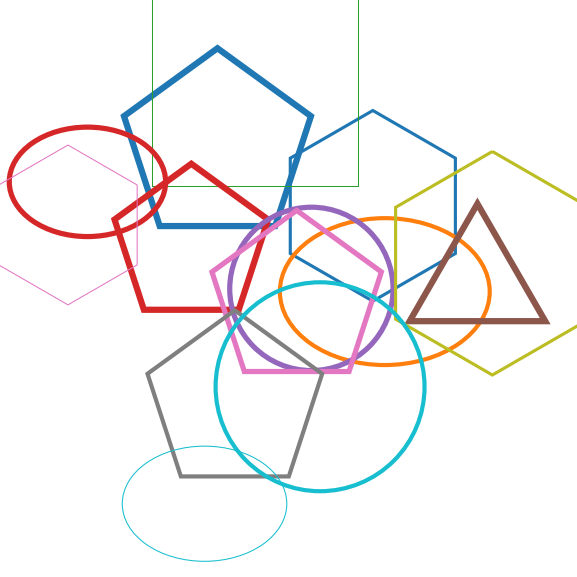[{"shape": "pentagon", "thickness": 3, "radius": 0.85, "center": [0.377, 0.745]}, {"shape": "hexagon", "thickness": 1.5, "radius": 0.83, "center": [0.646, 0.643]}, {"shape": "oval", "thickness": 2, "radius": 0.91, "center": [0.666, 0.494]}, {"shape": "square", "thickness": 0.5, "radius": 0.89, "center": [0.441, 0.856]}, {"shape": "oval", "thickness": 2.5, "radius": 0.68, "center": [0.151, 0.684]}, {"shape": "pentagon", "thickness": 3, "radius": 0.7, "center": [0.331, 0.576]}, {"shape": "circle", "thickness": 2.5, "radius": 0.71, "center": [0.539, 0.499]}, {"shape": "triangle", "thickness": 3, "radius": 0.68, "center": [0.827, 0.511]}, {"shape": "hexagon", "thickness": 0.5, "radius": 0.69, "center": [0.118, 0.61]}, {"shape": "pentagon", "thickness": 2.5, "radius": 0.77, "center": [0.514, 0.481]}, {"shape": "pentagon", "thickness": 2, "radius": 0.79, "center": [0.407, 0.303]}, {"shape": "hexagon", "thickness": 1.5, "radius": 0.97, "center": [0.853, 0.543]}, {"shape": "circle", "thickness": 2, "radius": 0.9, "center": [0.554, 0.329]}, {"shape": "oval", "thickness": 0.5, "radius": 0.71, "center": [0.354, 0.127]}]